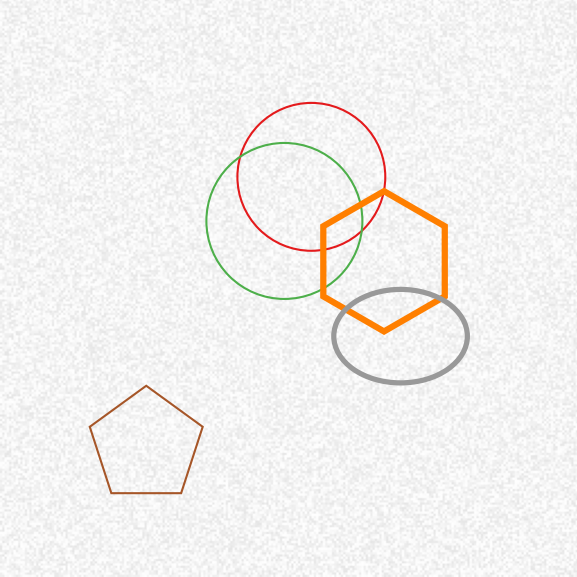[{"shape": "circle", "thickness": 1, "radius": 0.64, "center": [0.539, 0.693]}, {"shape": "circle", "thickness": 1, "radius": 0.68, "center": [0.492, 0.617]}, {"shape": "hexagon", "thickness": 3, "radius": 0.61, "center": [0.665, 0.547]}, {"shape": "pentagon", "thickness": 1, "radius": 0.51, "center": [0.253, 0.228]}, {"shape": "oval", "thickness": 2.5, "radius": 0.58, "center": [0.694, 0.417]}]